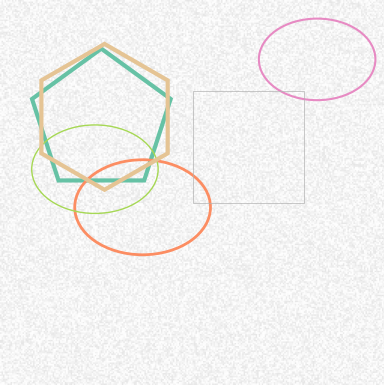[{"shape": "pentagon", "thickness": 3, "radius": 0.95, "center": [0.263, 0.684]}, {"shape": "oval", "thickness": 2, "radius": 0.88, "center": [0.37, 0.462]}, {"shape": "oval", "thickness": 1.5, "radius": 0.76, "center": [0.824, 0.846]}, {"shape": "oval", "thickness": 1, "radius": 0.82, "center": [0.247, 0.561]}, {"shape": "hexagon", "thickness": 3, "radius": 0.95, "center": [0.272, 0.696]}, {"shape": "square", "thickness": 0.5, "radius": 0.72, "center": [0.646, 0.618]}]